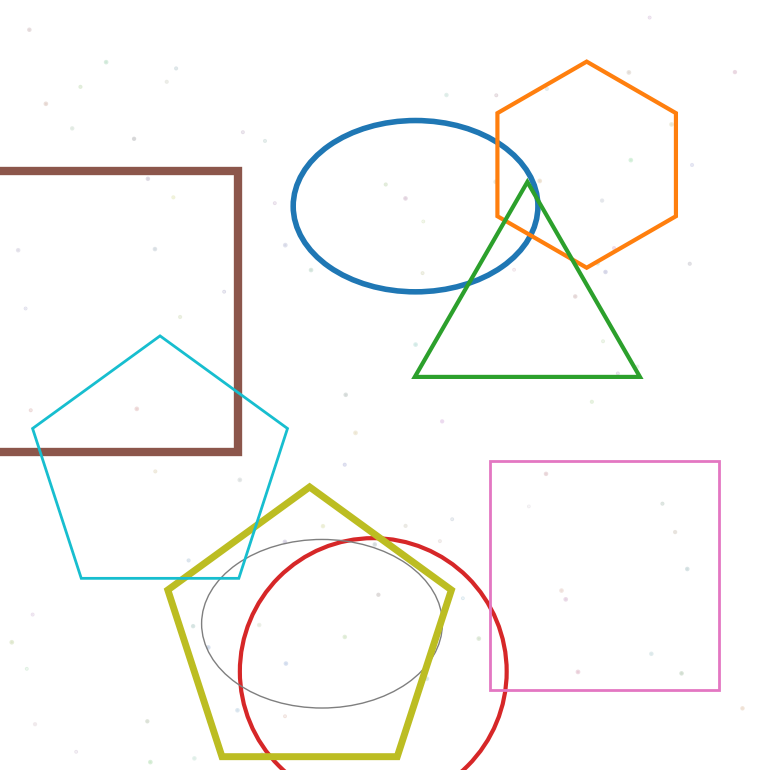[{"shape": "oval", "thickness": 2, "radius": 0.79, "center": [0.54, 0.732]}, {"shape": "hexagon", "thickness": 1.5, "radius": 0.67, "center": [0.762, 0.786]}, {"shape": "triangle", "thickness": 1.5, "radius": 0.84, "center": [0.685, 0.595]}, {"shape": "circle", "thickness": 1.5, "radius": 0.87, "center": [0.485, 0.128]}, {"shape": "square", "thickness": 3, "radius": 0.91, "center": [0.127, 0.595]}, {"shape": "square", "thickness": 1, "radius": 0.74, "center": [0.786, 0.253]}, {"shape": "oval", "thickness": 0.5, "radius": 0.78, "center": [0.418, 0.19]}, {"shape": "pentagon", "thickness": 2.5, "radius": 0.97, "center": [0.402, 0.174]}, {"shape": "pentagon", "thickness": 1, "radius": 0.87, "center": [0.208, 0.39]}]